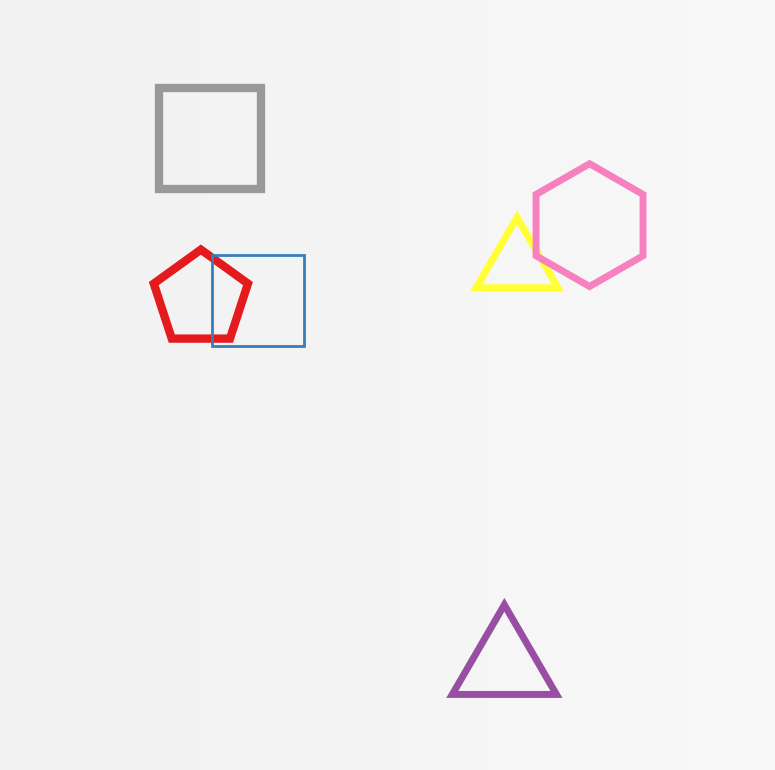[{"shape": "pentagon", "thickness": 3, "radius": 0.32, "center": [0.259, 0.612]}, {"shape": "square", "thickness": 1, "radius": 0.3, "center": [0.333, 0.61]}, {"shape": "triangle", "thickness": 2.5, "radius": 0.39, "center": [0.651, 0.137]}, {"shape": "triangle", "thickness": 2.5, "radius": 0.3, "center": [0.667, 0.657]}, {"shape": "hexagon", "thickness": 2.5, "radius": 0.4, "center": [0.761, 0.708]}, {"shape": "square", "thickness": 3, "radius": 0.33, "center": [0.271, 0.82]}]